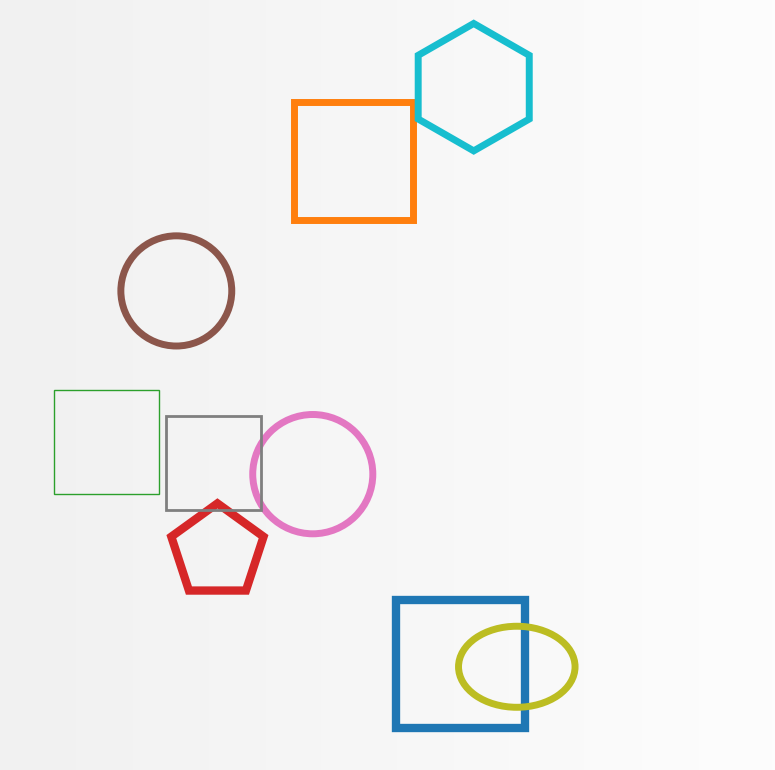[{"shape": "square", "thickness": 3, "radius": 0.41, "center": [0.594, 0.138]}, {"shape": "square", "thickness": 2.5, "radius": 0.38, "center": [0.456, 0.791]}, {"shape": "square", "thickness": 0.5, "radius": 0.34, "center": [0.138, 0.426]}, {"shape": "pentagon", "thickness": 3, "radius": 0.31, "center": [0.281, 0.284]}, {"shape": "circle", "thickness": 2.5, "radius": 0.36, "center": [0.227, 0.622]}, {"shape": "circle", "thickness": 2.5, "radius": 0.39, "center": [0.404, 0.384]}, {"shape": "square", "thickness": 1, "radius": 0.31, "center": [0.275, 0.399]}, {"shape": "oval", "thickness": 2.5, "radius": 0.38, "center": [0.667, 0.134]}, {"shape": "hexagon", "thickness": 2.5, "radius": 0.41, "center": [0.611, 0.887]}]